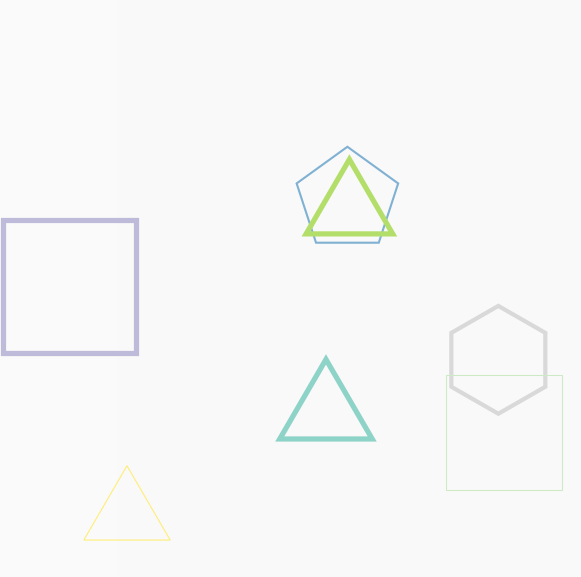[{"shape": "triangle", "thickness": 2.5, "radius": 0.46, "center": [0.561, 0.285]}, {"shape": "square", "thickness": 2.5, "radius": 0.57, "center": [0.12, 0.503]}, {"shape": "pentagon", "thickness": 1, "radius": 0.46, "center": [0.598, 0.653]}, {"shape": "triangle", "thickness": 2.5, "radius": 0.43, "center": [0.601, 0.637]}, {"shape": "hexagon", "thickness": 2, "radius": 0.47, "center": [0.857, 0.376]}, {"shape": "square", "thickness": 0.5, "radius": 0.5, "center": [0.867, 0.25]}, {"shape": "triangle", "thickness": 0.5, "radius": 0.43, "center": [0.218, 0.107]}]